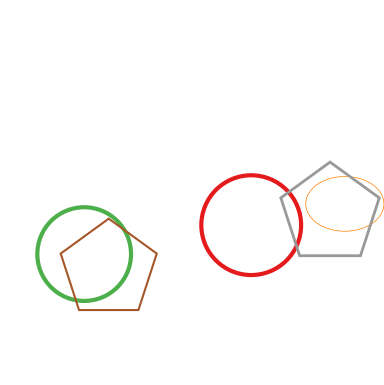[{"shape": "circle", "thickness": 3, "radius": 0.65, "center": [0.653, 0.415]}, {"shape": "circle", "thickness": 3, "radius": 0.61, "center": [0.219, 0.34]}, {"shape": "oval", "thickness": 0.5, "radius": 0.51, "center": [0.896, 0.471]}, {"shape": "pentagon", "thickness": 1.5, "radius": 0.66, "center": [0.282, 0.301]}, {"shape": "pentagon", "thickness": 2, "radius": 0.67, "center": [0.857, 0.445]}]